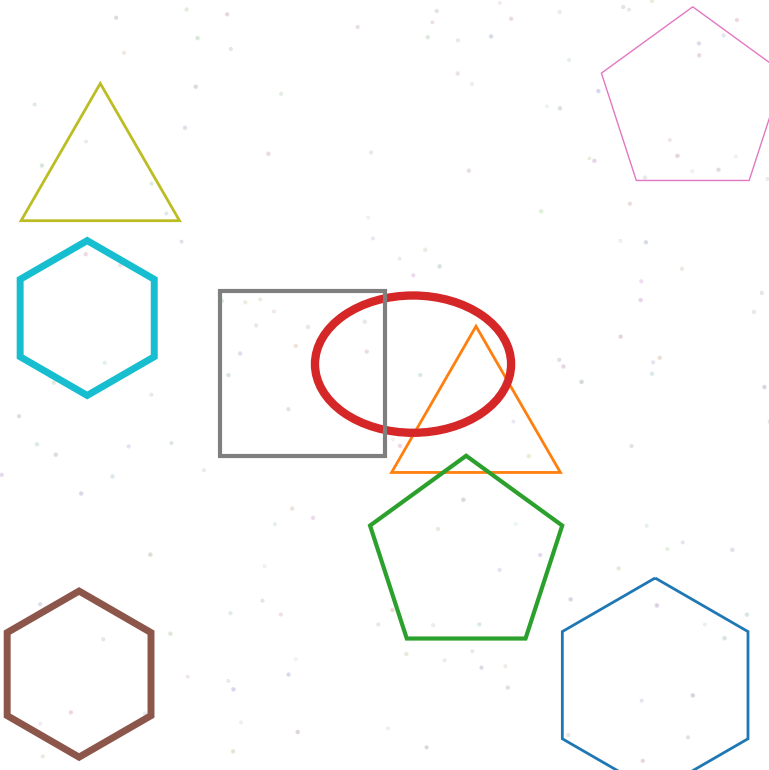[{"shape": "hexagon", "thickness": 1, "radius": 0.7, "center": [0.851, 0.11]}, {"shape": "triangle", "thickness": 1, "radius": 0.63, "center": [0.618, 0.45]}, {"shape": "pentagon", "thickness": 1.5, "radius": 0.66, "center": [0.605, 0.277]}, {"shape": "oval", "thickness": 3, "radius": 0.64, "center": [0.536, 0.527]}, {"shape": "hexagon", "thickness": 2.5, "radius": 0.54, "center": [0.103, 0.125]}, {"shape": "pentagon", "thickness": 0.5, "radius": 0.62, "center": [0.9, 0.866]}, {"shape": "square", "thickness": 1.5, "radius": 0.54, "center": [0.393, 0.515]}, {"shape": "triangle", "thickness": 1, "radius": 0.59, "center": [0.13, 0.773]}, {"shape": "hexagon", "thickness": 2.5, "radius": 0.5, "center": [0.113, 0.587]}]